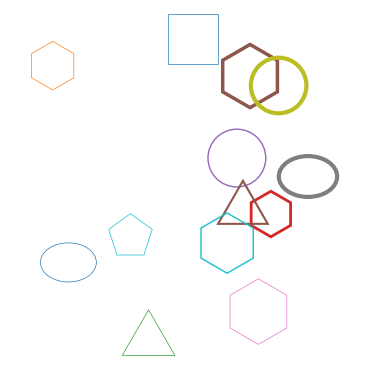[{"shape": "oval", "thickness": 0.5, "radius": 0.36, "center": [0.178, 0.318]}, {"shape": "square", "thickness": 0.5, "radius": 0.33, "center": [0.501, 0.899]}, {"shape": "hexagon", "thickness": 0.5, "radius": 0.32, "center": [0.137, 0.829]}, {"shape": "triangle", "thickness": 0.5, "radius": 0.4, "center": [0.386, 0.116]}, {"shape": "hexagon", "thickness": 2, "radius": 0.3, "center": [0.704, 0.444]}, {"shape": "circle", "thickness": 1, "radius": 0.38, "center": [0.615, 0.589]}, {"shape": "hexagon", "thickness": 2.5, "radius": 0.41, "center": [0.65, 0.802]}, {"shape": "triangle", "thickness": 1.5, "radius": 0.37, "center": [0.631, 0.456]}, {"shape": "hexagon", "thickness": 0.5, "radius": 0.43, "center": [0.671, 0.191]}, {"shape": "oval", "thickness": 3, "radius": 0.38, "center": [0.8, 0.542]}, {"shape": "circle", "thickness": 3, "radius": 0.36, "center": [0.724, 0.778]}, {"shape": "pentagon", "thickness": 0.5, "radius": 0.3, "center": [0.339, 0.386]}, {"shape": "hexagon", "thickness": 1, "radius": 0.39, "center": [0.59, 0.369]}]